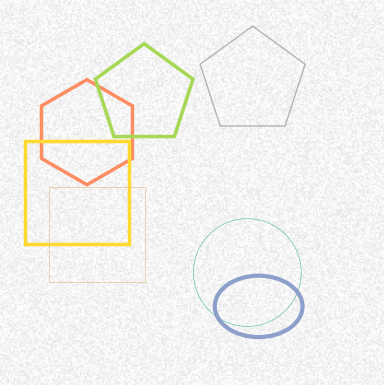[{"shape": "circle", "thickness": 0.5, "radius": 0.7, "center": [0.642, 0.292]}, {"shape": "hexagon", "thickness": 2.5, "radius": 0.68, "center": [0.226, 0.657]}, {"shape": "oval", "thickness": 3, "radius": 0.57, "center": [0.672, 0.204]}, {"shape": "pentagon", "thickness": 2.5, "radius": 0.67, "center": [0.374, 0.753]}, {"shape": "square", "thickness": 2.5, "radius": 0.67, "center": [0.201, 0.5]}, {"shape": "square", "thickness": 0.5, "radius": 0.62, "center": [0.253, 0.391]}, {"shape": "pentagon", "thickness": 1, "radius": 0.72, "center": [0.656, 0.789]}]